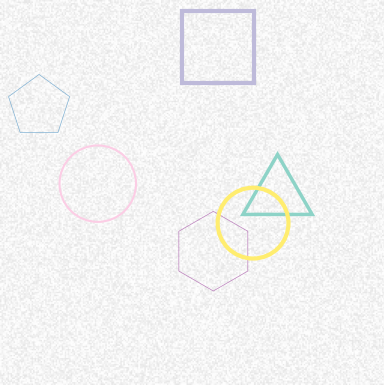[{"shape": "triangle", "thickness": 2.5, "radius": 0.52, "center": [0.721, 0.495]}, {"shape": "square", "thickness": 3, "radius": 0.47, "center": [0.567, 0.877]}, {"shape": "pentagon", "thickness": 0.5, "radius": 0.42, "center": [0.101, 0.723]}, {"shape": "circle", "thickness": 1.5, "radius": 0.5, "center": [0.254, 0.523]}, {"shape": "hexagon", "thickness": 0.5, "radius": 0.52, "center": [0.554, 0.348]}, {"shape": "circle", "thickness": 3, "radius": 0.46, "center": [0.657, 0.42]}]